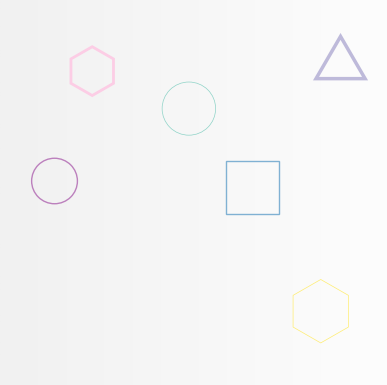[{"shape": "circle", "thickness": 0.5, "radius": 0.35, "center": [0.487, 0.718]}, {"shape": "triangle", "thickness": 2.5, "radius": 0.37, "center": [0.879, 0.832]}, {"shape": "square", "thickness": 1, "radius": 0.34, "center": [0.652, 0.513]}, {"shape": "hexagon", "thickness": 2, "radius": 0.32, "center": [0.238, 0.815]}, {"shape": "circle", "thickness": 1, "radius": 0.3, "center": [0.141, 0.53]}, {"shape": "hexagon", "thickness": 0.5, "radius": 0.41, "center": [0.828, 0.192]}]